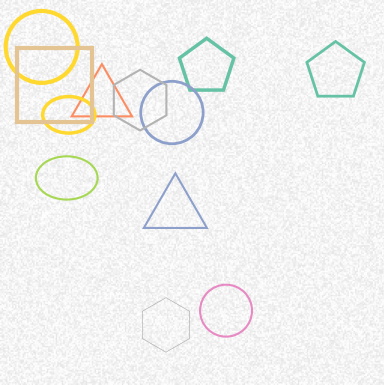[{"shape": "pentagon", "thickness": 2, "radius": 0.39, "center": [0.872, 0.814]}, {"shape": "pentagon", "thickness": 2.5, "radius": 0.37, "center": [0.537, 0.826]}, {"shape": "triangle", "thickness": 1.5, "radius": 0.45, "center": [0.265, 0.743]}, {"shape": "triangle", "thickness": 1.5, "radius": 0.47, "center": [0.456, 0.455]}, {"shape": "circle", "thickness": 2, "radius": 0.41, "center": [0.447, 0.708]}, {"shape": "circle", "thickness": 1.5, "radius": 0.34, "center": [0.587, 0.193]}, {"shape": "oval", "thickness": 1.5, "radius": 0.4, "center": [0.173, 0.538]}, {"shape": "circle", "thickness": 3, "radius": 0.47, "center": [0.108, 0.878]}, {"shape": "oval", "thickness": 2.5, "radius": 0.34, "center": [0.179, 0.702]}, {"shape": "square", "thickness": 3, "radius": 0.49, "center": [0.142, 0.779]}, {"shape": "hexagon", "thickness": 0.5, "radius": 0.35, "center": [0.431, 0.156]}, {"shape": "hexagon", "thickness": 1.5, "radius": 0.39, "center": [0.364, 0.74]}]